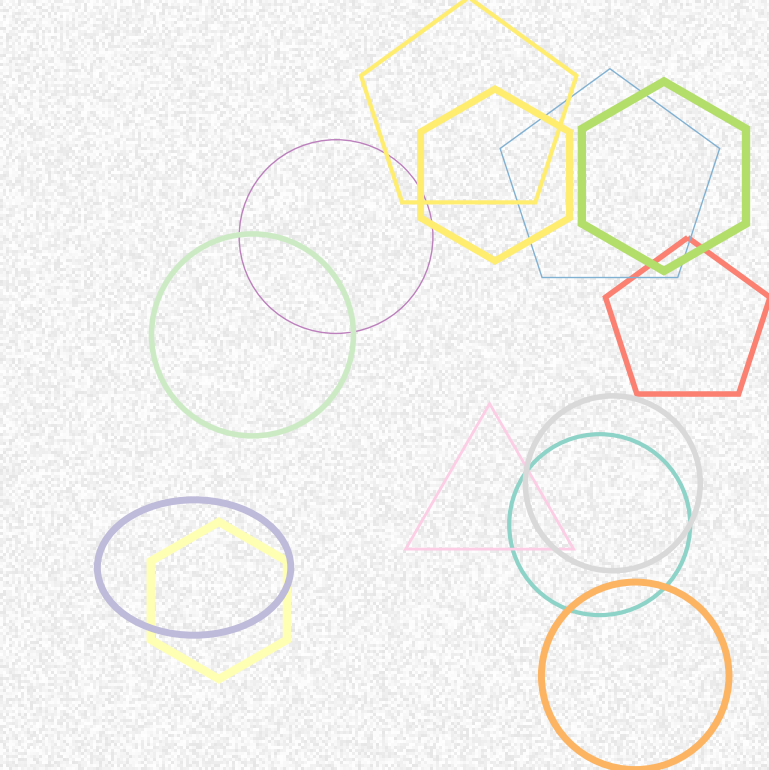[{"shape": "circle", "thickness": 1.5, "radius": 0.59, "center": [0.779, 0.319]}, {"shape": "hexagon", "thickness": 3, "radius": 0.51, "center": [0.284, 0.22]}, {"shape": "oval", "thickness": 2.5, "radius": 0.63, "center": [0.252, 0.263]}, {"shape": "pentagon", "thickness": 2, "radius": 0.56, "center": [0.893, 0.579]}, {"shape": "pentagon", "thickness": 0.5, "radius": 0.75, "center": [0.792, 0.761]}, {"shape": "circle", "thickness": 2.5, "radius": 0.61, "center": [0.825, 0.122]}, {"shape": "hexagon", "thickness": 3, "radius": 0.62, "center": [0.862, 0.771]}, {"shape": "triangle", "thickness": 1, "radius": 0.63, "center": [0.636, 0.35]}, {"shape": "circle", "thickness": 2, "radius": 0.57, "center": [0.796, 0.372]}, {"shape": "circle", "thickness": 0.5, "radius": 0.63, "center": [0.436, 0.693]}, {"shape": "circle", "thickness": 2, "radius": 0.66, "center": [0.328, 0.565]}, {"shape": "pentagon", "thickness": 1.5, "radius": 0.74, "center": [0.609, 0.856]}, {"shape": "hexagon", "thickness": 2.5, "radius": 0.56, "center": [0.643, 0.773]}]